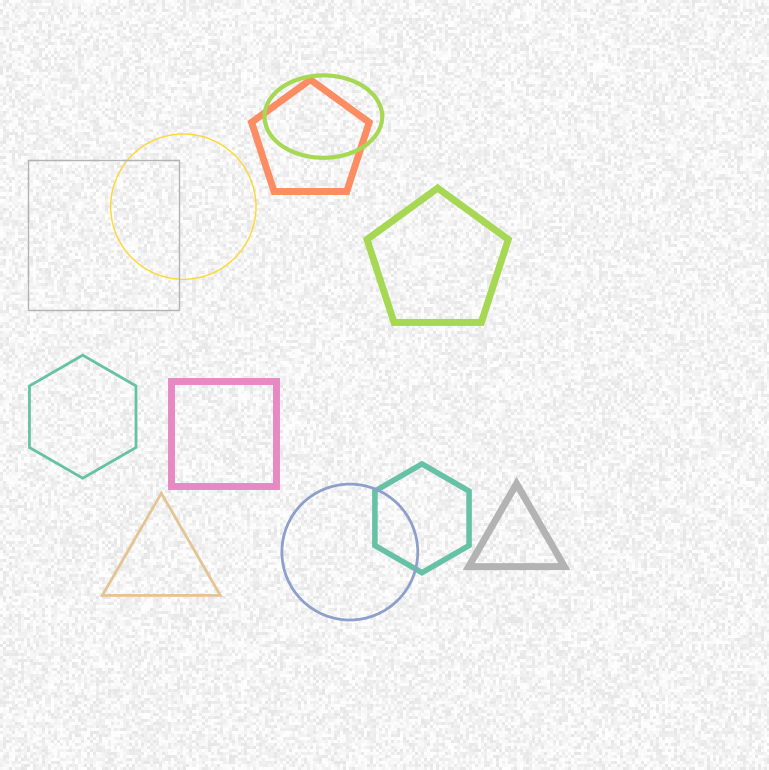[{"shape": "hexagon", "thickness": 2, "radius": 0.35, "center": [0.548, 0.327]}, {"shape": "hexagon", "thickness": 1, "radius": 0.4, "center": [0.107, 0.459]}, {"shape": "pentagon", "thickness": 2.5, "radius": 0.4, "center": [0.403, 0.816]}, {"shape": "circle", "thickness": 1, "radius": 0.44, "center": [0.454, 0.283]}, {"shape": "square", "thickness": 2.5, "radius": 0.34, "center": [0.29, 0.437]}, {"shape": "pentagon", "thickness": 2.5, "radius": 0.48, "center": [0.568, 0.659]}, {"shape": "oval", "thickness": 1.5, "radius": 0.38, "center": [0.42, 0.849]}, {"shape": "circle", "thickness": 0.5, "radius": 0.47, "center": [0.238, 0.732]}, {"shape": "triangle", "thickness": 1, "radius": 0.44, "center": [0.21, 0.271]}, {"shape": "square", "thickness": 0.5, "radius": 0.49, "center": [0.134, 0.695]}, {"shape": "triangle", "thickness": 2.5, "radius": 0.36, "center": [0.671, 0.3]}]